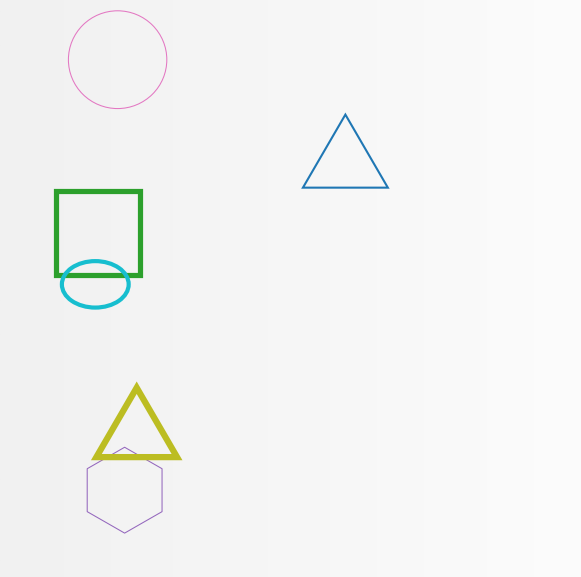[{"shape": "triangle", "thickness": 1, "radius": 0.42, "center": [0.594, 0.716]}, {"shape": "square", "thickness": 2.5, "radius": 0.36, "center": [0.168, 0.595]}, {"shape": "hexagon", "thickness": 0.5, "radius": 0.37, "center": [0.214, 0.15]}, {"shape": "circle", "thickness": 0.5, "radius": 0.42, "center": [0.202, 0.896]}, {"shape": "triangle", "thickness": 3, "radius": 0.4, "center": [0.235, 0.248]}, {"shape": "oval", "thickness": 2, "radius": 0.29, "center": [0.164, 0.507]}]